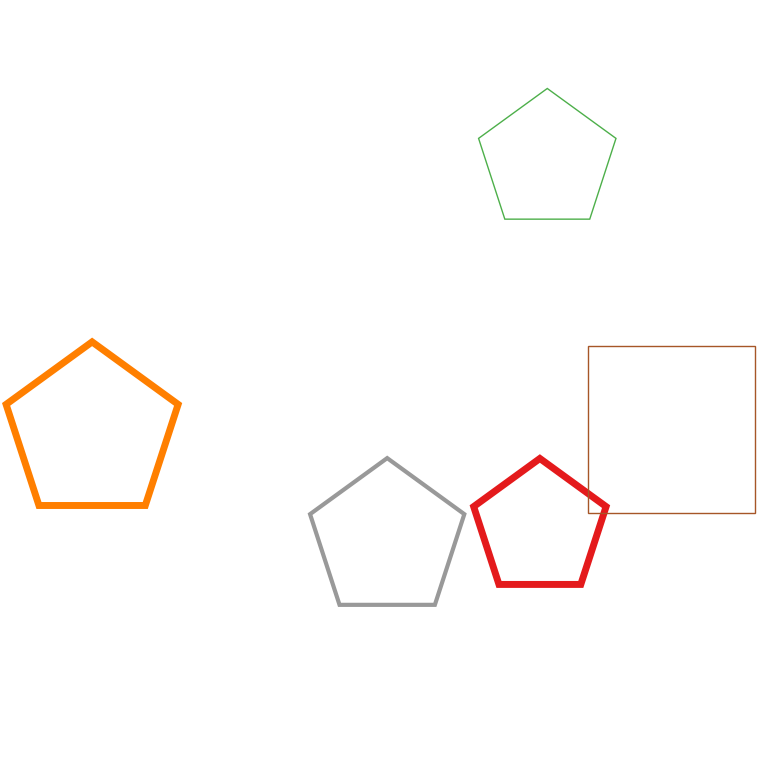[{"shape": "pentagon", "thickness": 2.5, "radius": 0.45, "center": [0.701, 0.314]}, {"shape": "pentagon", "thickness": 0.5, "radius": 0.47, "center": [0.711, 0.791]}, {"shape": "pentagon", "thickness": 2.5, "radius": 0.59, "center": [0.12, 0.439]}, {"shape": "square", "thickness": 0.5, "radius": 0.54, "center": [0.872, 0.443]}, {"shape": "pentagon", "thickness": 1.5, "radius": 0.53, "center": [0.503, 0.3]}]